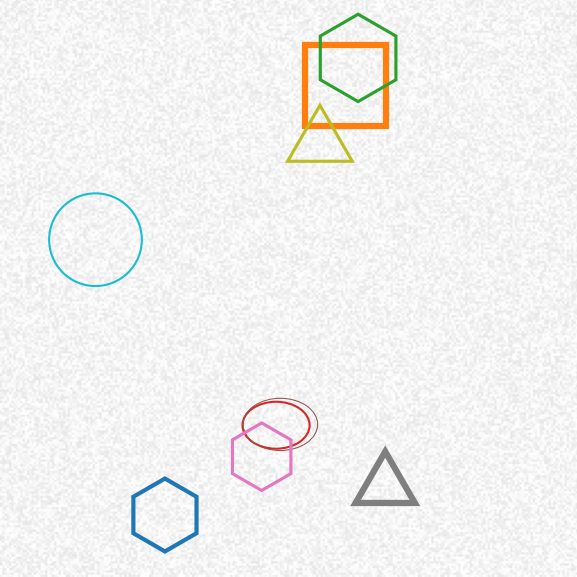[{"shape": "hexagon", "thickness": 2, "radius": 0.32, "center": [0.286, 0.107]}, {"shape": "square", "thickness": 3, "radius": 0.35, "center": [0.598, 0.851]}, {"shape": "hexagon", "thickness": 1.5, "radius": 0.38, "center": [0.62, 0.899]}, {"shape": "oval", "thickness": 1, "radius": 0.29, "center": [0.478, 0.263]}, {"shape": "oval", "thickness": 0.5, "radius": 0.32, "center": [0.485, 0.264]}, {"shape": "hexagon", "thickness": 1.5, "radius": 0.29, "center": [0.453, 0.208]}, {"shape": "triangle", "thickness": 3, "radius": 0.3, "center": [0.667, 0.158]}, {"shape": "triangle", "thickness": 1.5, "radius": 0.32, "center": [0.554, 0.752]}, {"shape": "circle", "thickness": 1, "radius": 0.4, "center": [0.165, 0.584]}]